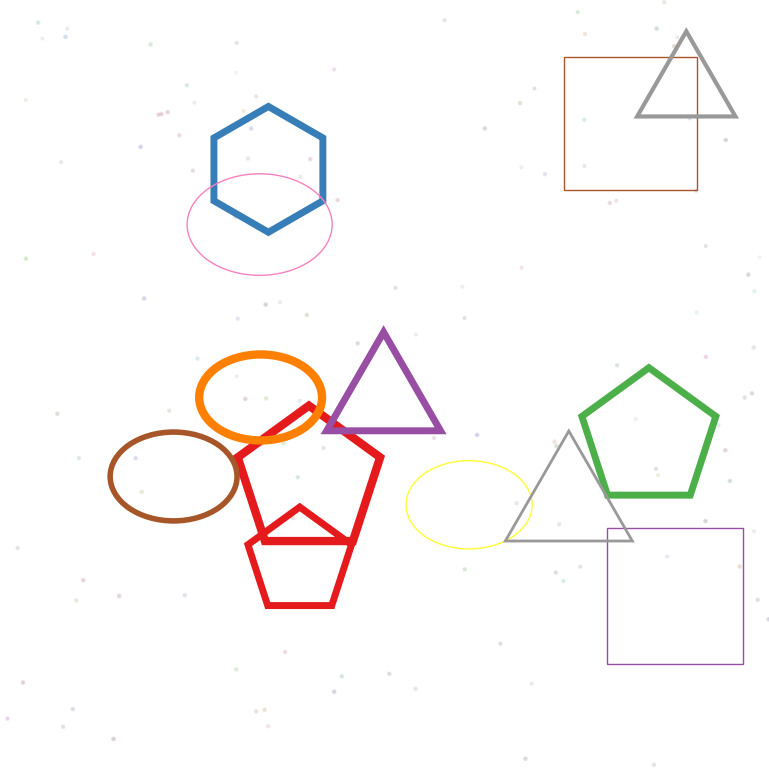[{"shape": "pentagon", "thickness": 3, "radius": 0.49, "center": [0.401, 0.376]}, {"shape": "pentagon", "thickness": 2.5, "radius": 0.35, "center": [0.389, 0.271]}, {"shape": "hexagon", "thickness": 2.5, "radius": 0.41, "center": [0.349, 0.78]}, {"shape": "pentagon", "thickness": 2.5, "radius": 0.46, "center": [0.843, 0.431]}, {"shape": "square", "thickness": 0.5, "radius": 0.44, "center": [0.877, 0.226]}, {"shape": "triangle", "thickness": 2.5, "radius": 0.43, "center": [0.498, 0.483]}, {"shape": "oval", "thickness": 3, "radius": 0.4, "center": [0.338, 0.484]}, {"shape": "oval", "thickness": 0.5, "radius": 0.41, "center": [0.609, 0.344]}, {"shape": "square", "thickness": 0.5, "radius": 0.43, "center": [0.819, 0.839]}, {"shape": "oval", "thickness": 2, "radius": 0.41, "center": [0.225, 0.381]}, {"shape": "oval", "thickness": 0.5, "radius": 0.47, "center": [0.337, 0.708]}, {"shape": "triangle", "thickness": 1, "radius": 0.48, "center": [0.739, 0.345]}, {"shape": "triangle", "thickness": 1.5, "radius": 0.37, "center": [0.891, 0.886]}]